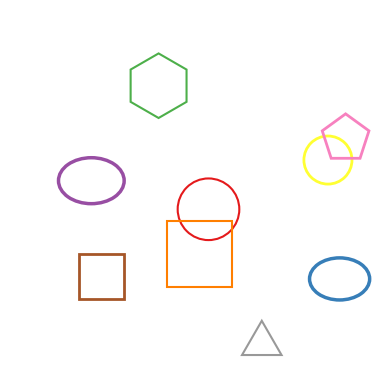[{"shape": "circle", "thickness": 1.5, "radius": 0.4, "center": [0.542, 0.456]}, {"shape": "oval", "thickness": 2.5, "radius": 0.39, "center": [0.882, 0.276]}, {"shape": "hexagon", "thickness": 1.5, "radius": 0.42, "center": [0.412, 0.777]}, {"shape": "oval", "thickness": 2.5, "radius": 0.43, "center": [0.237, 0.531]}, {"shape": "square", "thickness": 1.5, "radius": 0.43, "center": [0.518, 0.34]}, {"shape": "circle", "thickness": 2, "radius": 0.31, "center": [0.852, 0.584]}, {"shape": "square", "thickness": 2, "radius": 0.29, "center": [0.264, 0.282]}, {"shape": "pentagon", "thickness": 2, "radius": 0.32, "center": [0.898, 0.64]}, {"shape": "triangle", "thickness": 1.5, "radius": 0.3, "center": [0.68, 0.108]}]